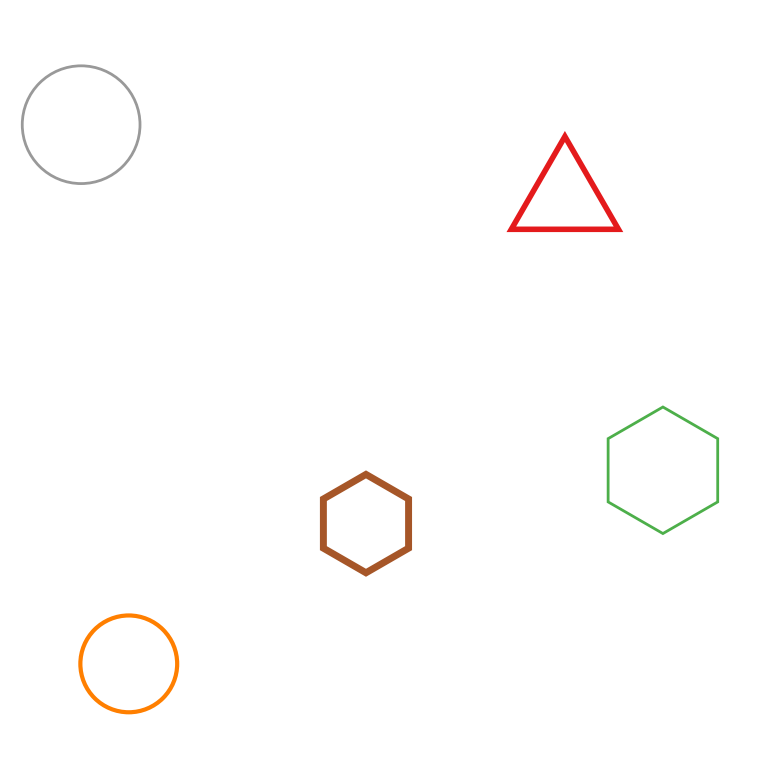[{"shape": "triangle", "thickness": 2, "radius": 0.4, "center": [0.734, 0.742]}, {"shape": "hexagon", "thickness": 1, "radius": 0.41, "center": [0.861, 0.389]}, {"shape": "circle", "thickness": 1.5, "radius": 0.31, "center": [0.167, 0.138]}, {"shape": "hexagon", "thickness": 2.5, "radius": 0.32, "center": [0.475, 0.32]}, {"shape": "circle", "thickness": 1, "radius": 0.38, "center": [0.105, 0.838]}]